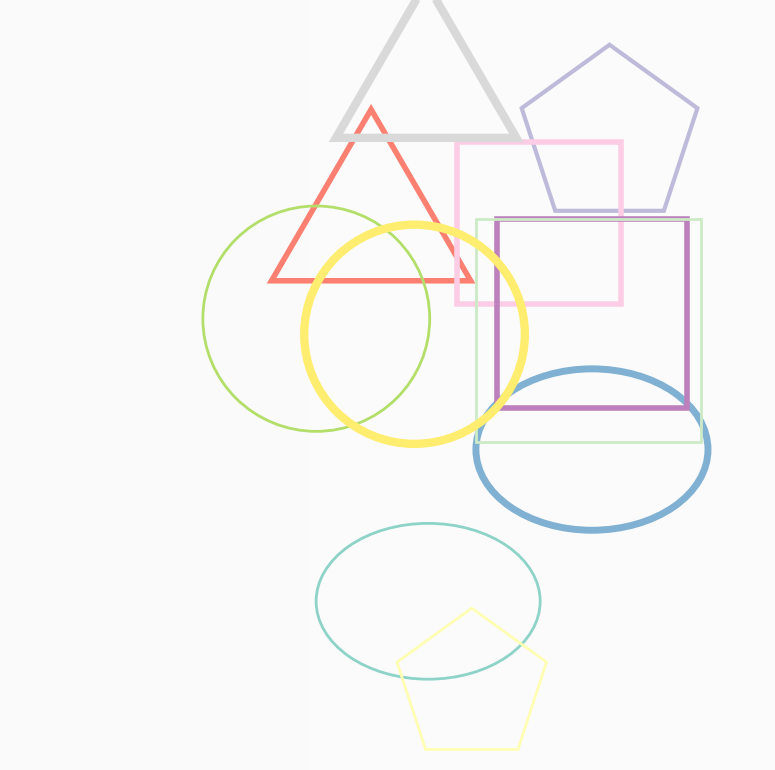[{"shape": "oval", "thickness": 1, "radius": 0.72, "center": [0.552, 0.219]}, {"shape": "pentagon", "thickness": 1, "radius": 0.51, "center": [0.609, 0.109]}, {"shape": "pentagon", "thickness": 1.5, "radius": 0.6, "center": [0.787, 0.823]}, {"shape": "triangle", "thickness": 2, "radius": 0.74, "center": [0.479, 0.71]}, {"shape": "oval", "thickness": 2.5, "radius": 0.75, "center": [0.764, 0.416]}, {"shape": "circle", "thickness": 1, "radius": 0.73, "center": [0.408, 0.586]}, {"shape": "square", "thickness": 2, "radius": 0.53, "center": [0.696, 0.71]}, {"shape": "triangle", "thickness": 3, "radius": 0.67, "center": [0.55, 0.888]}, {"shape": "square", "thickness": 2, "radius": 0.61, "center": [0.764, 0.593]}, {"shape": "square", "thickness": 1, "radius": 0.73, "center": [0.759, 0.571]}, {"shape": "circle", "thickness": 3, "radius": 0.71, "center": [0.535, 0.566]}]